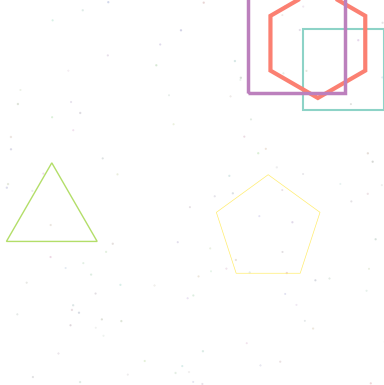[{"shape": "square", "thickness": 1.5, "radius": 0.53, "center": [0.892, 0.82]}, {"shape": "hexagon", "thickness": 3, "radius": 0.71, "center": [0.826, 0.888]}, {"shape": "triangle", "thickness": 1, "radius": 0.68, "center": [0.135, 0.441]}, {"shape": "square", "thickness": 2.5, "radius": 0.63, "center": [0.771, 0.885]}, {"shape": "pentagon", "thickness": 0.5, "radius": 0.71, "center": [0.697, 0.405]}]